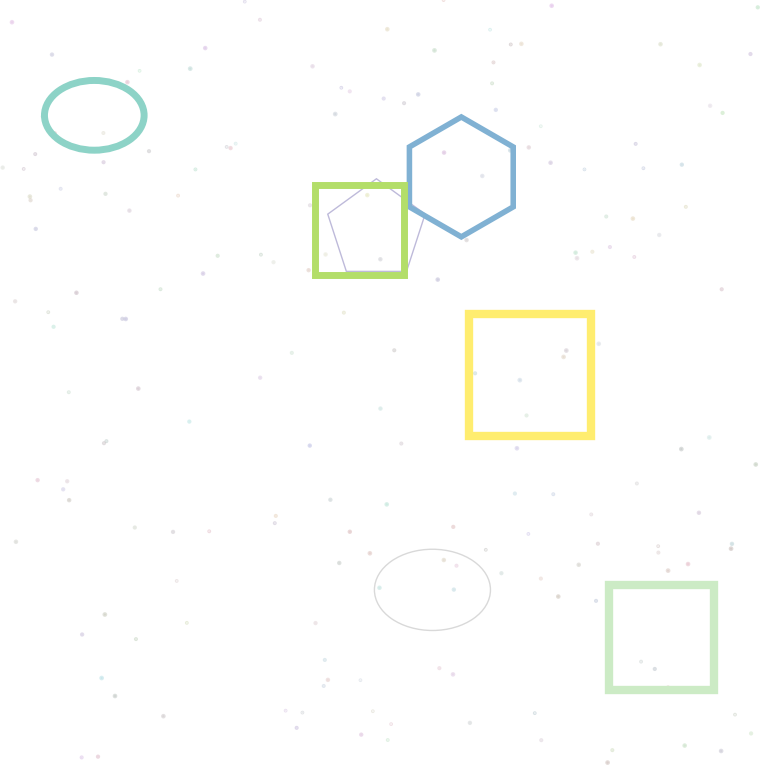[{"shape": "oval", "thickness": 2.5, "radius": 0.32, "center": [0.122, 0.85]}, {"shape": "pentagon", "thickness": 0.5, "radius": 0.33, "center": [0.489, 0.701]}, {"shape": "hexagon", "thickness": 2, "radius": 0.39, "center": [0.599, 0.77]}, {"shape": "square", "thickness": 2.5, "radius": 0.29, "center": [0.467, 0.701]}, {"shape": "oval", "thickness": 0.5, "radius": 0.38, "center": [0.562, 0.234]}, {"shape": "square", "thickness": 3, "radius": 0.34, "center": [0.86, 0.172]}, {"shape": "square", "thickness": 3, "radius": 0.4, "center": [0.689, 0.513]}]